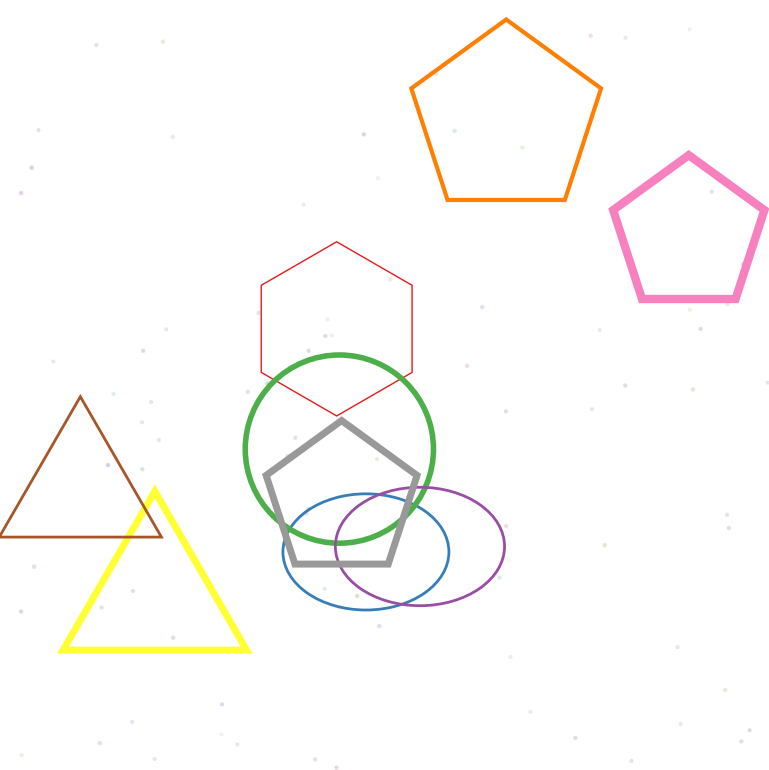[{"shape": "hexagon", "thickness": 0.5, "radius": 0.57, "center": [0.437, 0.573]}, {"shape": "oval", "thickness": 1, "radius": 0.54, "center": [0.475, 0.283]}, {"shape": "circle", "thickness": 2, "radius": 0.61, "center": [0.441, 0.417]}, {"shape": "oval", "thickness": 1, "radius": 0.55, "center": [0.545, 0.29]}, {"shape": "pentagon", "thickness": 1.5, "radius": 0.65, "center": [0.657, 0.845]}, {"shape": "triangle", "thickness": 2.5, "radius": 0.69, "center": [0.201, 0.224]}, {"shape": "triangle", "thickness": 1, "radius": 0.61, "center": [0.104, 0.363]}, {"shape": "pentagon", "thickness": 3, "radius": 0.52, "center": [0.895, 0.695]}, {"shape": "pentagon", "thickness": 2.5, "radius": 0.52, "center": [0.444, 0.351]}]